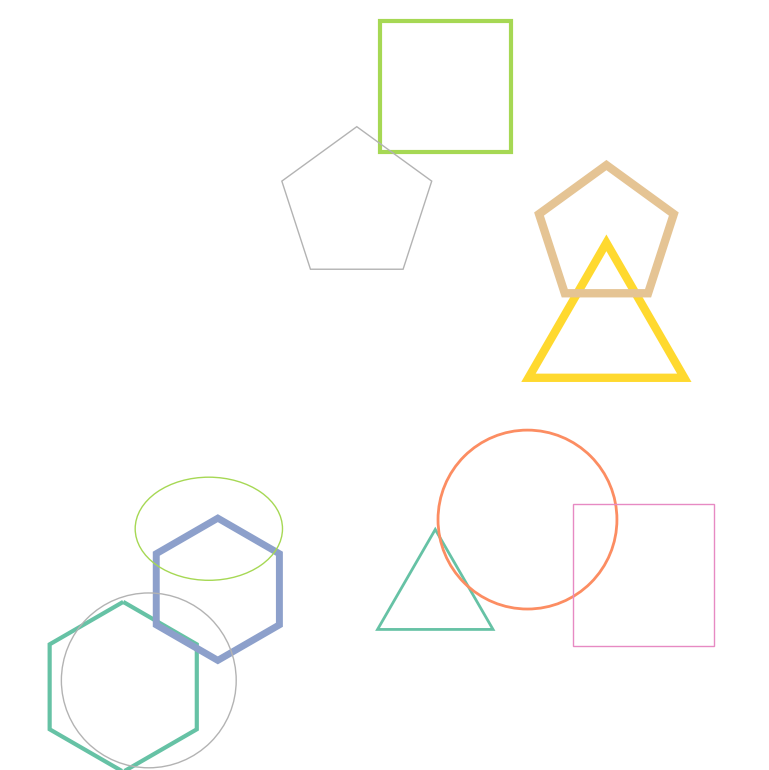[{"shape": "hexagon", "thickness": 1.5, "radius": 0.55, "center": [0.16, 0.108]}, {"shape": "triangle", "thickness": 1, "radius": 0.43, "center": [0.565, 0.226]}, {"shape": "circle", "thickness": 1, "radius": 0.58, "center": [0.685, 0.325]}, {"shape": "hexagon", "thickness": 2.5, "radius": 0.46, "center": [0.283, 0.235]}, {"shape": "square", "thickness": 0.5, "radius": 0.46, "center": [0.836, 0.253]}, {"shape": "oval", "thickness": 0.5, "radius": 0.48, "center": [0.271, 0.313]}, {"shape": "square", "thickness": 1.5, "radius": 0.43, "center": [0.578, 0.888]}, {"shape": "triangle", "thickness": 3, "radius": 0.58, "center": [0.788, 0.568]}, {"shape": "pentagon", "thickness": 3, "radius": 0.46, "center": [0.788, 0.694]}, {"shape": "pentagon", "thickness": 0.5, "radius": 0.51, "center": [0.463, 0.733]}, {"shape": "circle", "thickness": 0.5, "radius": 0.57, "center": [0.193, 0.116]}]